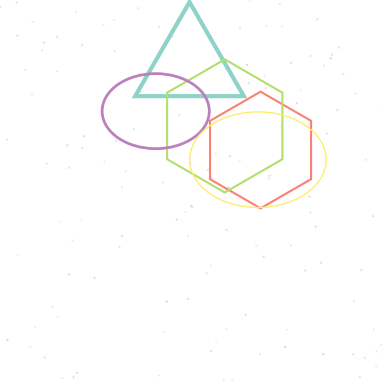[{"shape": "triangle", "thickness": 3, "radius": 0.81, "center": [0.492, 0.832]}, {"shape": "hexagon", "thickness": 1.5, "radius": 0.76, "center": [0.677, 0.61]}, {"shape": "hexagon", "thickness": 1.5, "radius": 0.86, "center": [0.584, 0.673]}, {"shape": "oval", "thickness": 2, "radius": 0.7, "center": [0.404, 0.711]}, {"shape": "oval", "thickness": 1, "radius": 0.89, "center": [0.67, 0.585]}]